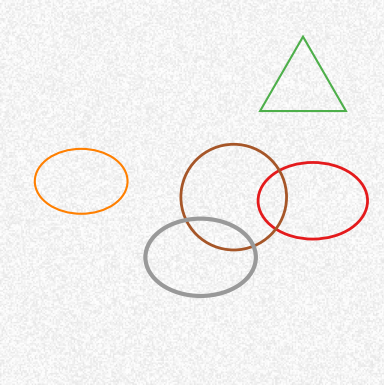[{"shape": "oval", "thickness": 2, "radius": 0.71, "center": [0.812, 0.479]}, {"shape": "triangle", "thickness": 1.5, "radius": 0.64, "center": [0.787, 0.776]}, {"shape": "oval", "thickness": 1.5, "radius": 0.6, "center": [0.211, 0.529]}, {"shape": "circle", "thickness": 2, "radius": 0.69, "center": [0.607, 0.488]}, {"shape": "oval", "thickness": 3, "radius": 0.72, "center": [0.521, 0.332]}]